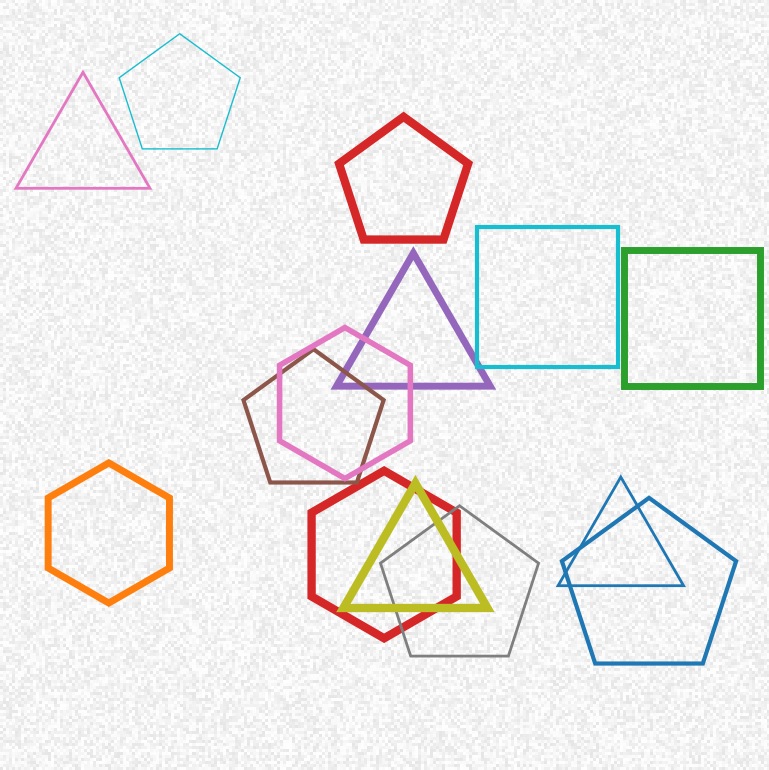[{"shape": "triangle", "thickness": 1, "radius": 0.47, "center": [0.806, 0.286]}, {"shape": "pentagon", "thickness": 1.5, "radius": 0.59, "center": [0.843, 0.234]}, {"shape": "hexagon", "thickness": 2.5, "radius": 0.45, "center": [0.141, 0.308]}, {"shape": "square", "thickness": 2.5, "radius": 0.44, "center": [0.899, 0.588]}, {"shape": "pentagon", "thickness": 3, "radius": 0.44, "center": [0.524, 0.76]}, {"shape": "hexagon", "thickness": 3, "radius": 0.54, "center": [0.499, 0.28]}, {"shape": "triangle", "thickness": 2.5, "radius": 0.58, "center": [0.537, 0.556]}, {"shape": "pentagon", "thickness": 1.5, "radius": 0.48, "center": [0.407, 0.451]}, {"shape": "triangle", "thickness": 1, "radius": 0.5, "center": [0.108, 0.806]}, {"shape": "hexagon", "thickness": 2, "radius": 0.49, "center": [0.448, 0.477]}, {"shape": "pentagon", "thickness": 1, "radius": 0.54, "center": [0.597, 0.235]}, {"shape": "triangle", "thickness": 3, "radius": 0.54, "center": [0.539, 0.264]}, {"shape": "square", "thickness": 1.5, "radius": 0.46, "center": [0.711, 0.615]}, {"shape": "pentagon", "thickness": 0.5, "radius": 0.41, "center": [0.233, 0.874]}]